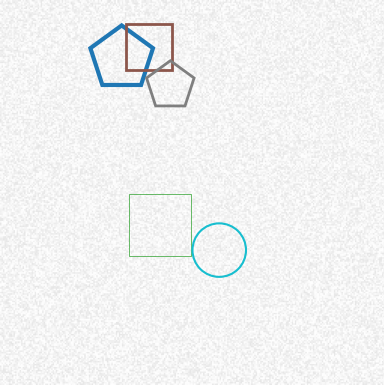[{"shape": "pentagon", "thickness": 3, "radius": 0.43, "center": [0.316, 0.848]}, {"shape": "square", "thickness": 0.5, "radius": 0.4, "center": [0.416, 0.415]}, {"shape": "square", "thickness": 2, "radius": 0.3, "center": [0.387, 0.879]}, {"shape": "pentagon", "thickness": 2, "radius": 0.32, "center": [0.442, 0.777]}, {"shape": "circle", "thickness": 1.5, "radius": 0.35, "center": [0.569, 0.35]}]